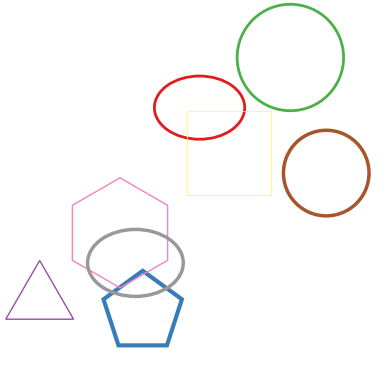[{"shape": "oval", "thickness": 2, "radius": 0.59, "center": [0.518, 0.72]}, {"shape": "pentagon", "thickness": 3, "radius": 0.54, "center": [0.371, 0.19]}, {"shape": "circle", "thickness": 2, "radius": 0.69, "center": [0.754, 0.851]}, {"shape": "triangle", "thickness": 1, "radius": 0.51, "center": [0.103, 0.222]}, {"shape": "square", "thickness": 0.5, "radius": 0.55, "center": [0.594, 0.602]}, {"shape": "circle", "thickness": 2.5, "radius": 0.56, "center": [0.847, 0.55]}, {"shape": "hexagon", "thickness": 1, "radius": 0.71, "center": [0.312, 0.395]}, {"shape": "oval", "thickness": 2.5, "radius": 0.62, "center": [0.352, 0.317]}]